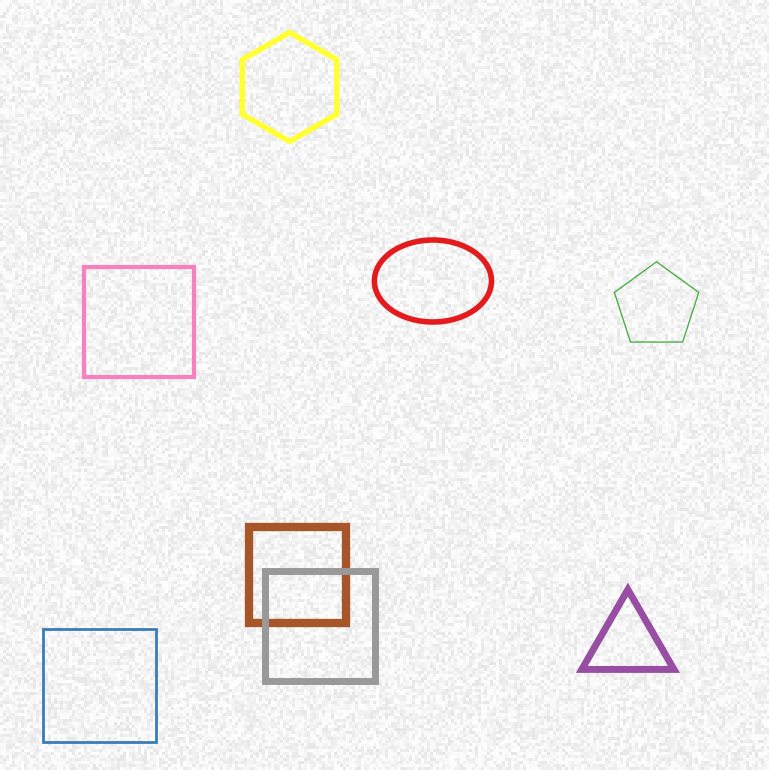[{"shape": "oval", "thickness": 2, "radius": 0.38, "center": [0.562, 0.635]}, {"shape": "square", "thickness": 1, "radius": 0.37, "center": [0.129, 0.109]}, {"shape": "pentagon", "thickness": 0.5, "radius": 0.29, "center": [0.853, 0.602]}, {"shape": "triangle", "thickness": 2.5, "radius": 0.35, "center": [0.815, 0.165]}, {"shape": "hexagon", "thickness": 2, "radius": 0.35, "center": [0.376, 0.887]}, {"shape": "square", "thickness": 3, "radius": 0.31, "center": [0.386, 0.253]}, {"shape": "square", "thickness": 1.5, "radius": 0.36, "center": [0.181, 0.581]}, {"shape": "square", "thickness": 2.5, "radius": 0.36, "center": [0.415, 0.187]}]